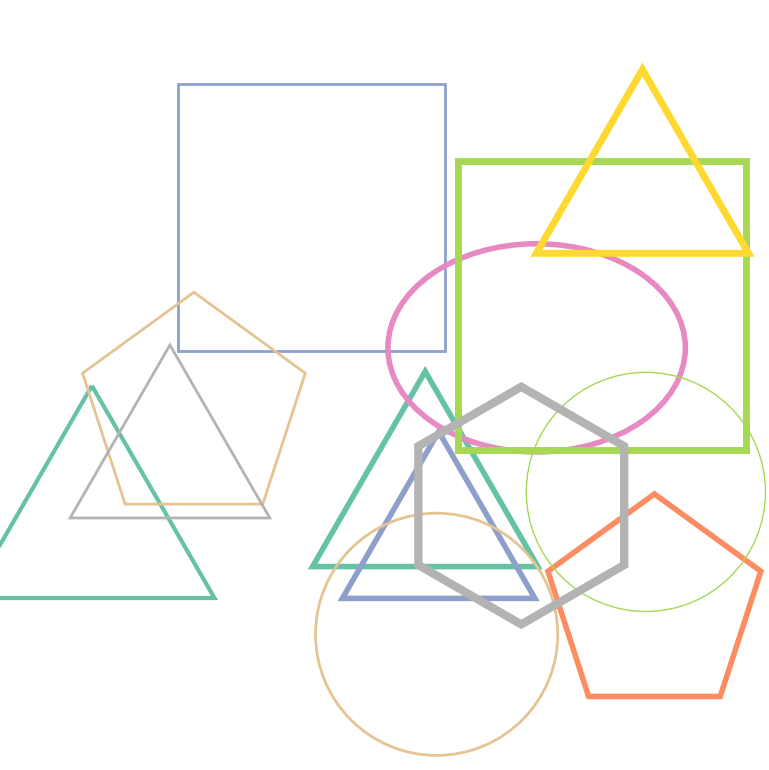[{"shape": "triangle", "thickness": 1.5, "radius": 0.92, "center": [0.119, 0.315]}, {"shape": "triangle", "thickness": 2, "radius": 0.84, "center": [0.552, 0.349]}, {"shape": "pentagon", "thickness": 2, "radius": 0.73, "center": [0.85, 0.213]}, {"shape": "triangle", "thickness": 2, "radius": 0.72, "center": [0.57, 0.295]}, {"shape": "square", "thickness": 1, "radius": 0.87, "center": [0.404, 0.718]}, {"shape": "oval", "thickness": 2, "radius": 0.97, "center": [0.697, 0.548]}, {"shape": "circle", "thickness": 0.5, "radius": 0.78, "center": [0.839, 0.361]}, {"shape": "square", "thickness": 2.5, "radius": 0.94, "center": [0.782, 0.603]}, {"shape": "triangle", "thickness": 2.5, "radius": 0.8, "center": [0.834, 0.751]}, {"shape": "pentagon", "thickness": 1, "radius": 0.76, "center": [0.252, 0.468]}, {"shape": "circle", "thickness": 1, "radius": 0.79, "center": [0.567, 0.176]}, {"shape": "hexagon", "thickness": 3, "radius": 0.77, "center": [0.677, 0.343]}, {"shape": "triangle", "thickness": 1, "radius": 0.75, "center": [0.221, 0.402]}]